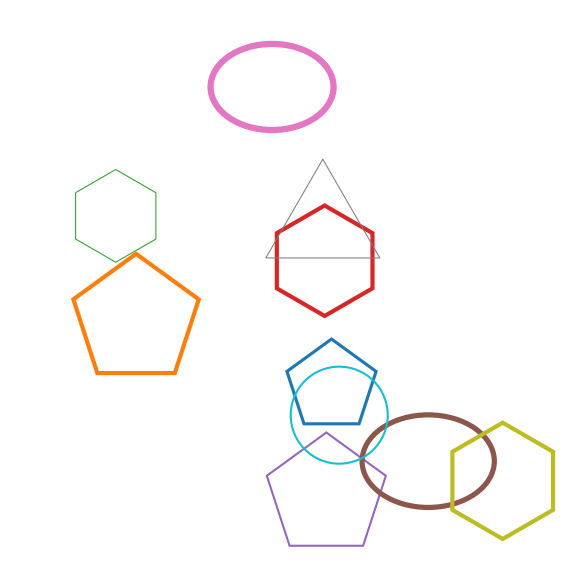[{"shape": "pentagon", "thickness": 1.5, "radius": 0.41, "center": [0.574, 0.331]}, {"shape": "pentagon", "thickness": 2, "radius": 0.57, "center": [0.236, 0.446]}, {"shape": "hexagon", "thickness": 0.5, "radius": 0.4, "center": [0.2, 0.625]}, {"shape": "hexagon", "thickness": 2, "radius": 0.48, "center": [0.562, 0.548]}, {"shape": "pentagon", "thickness": 1, "radius": 0.54, "center": [0.565, 0.142]}, {"shape": "oval", "thickness": 2.5, "radius": 0.57, "center": [0.741, 0.201]}, {"shape": "oval", "thickness": 3, "radius": 0.53, "center": [0.471, 0.849]}, {"shape": "triangle", "thickness": 0.5, "radius": 0.57, "center": [0.559, 0.609]}, {"shape": "hexagon", "thickness": 2, "radius": 0.5, "center": [0.871, 0.167]}, {"shape": "circle", "thickness": 1, "radius": 0.42, "center": [0.587, 0.28]}]